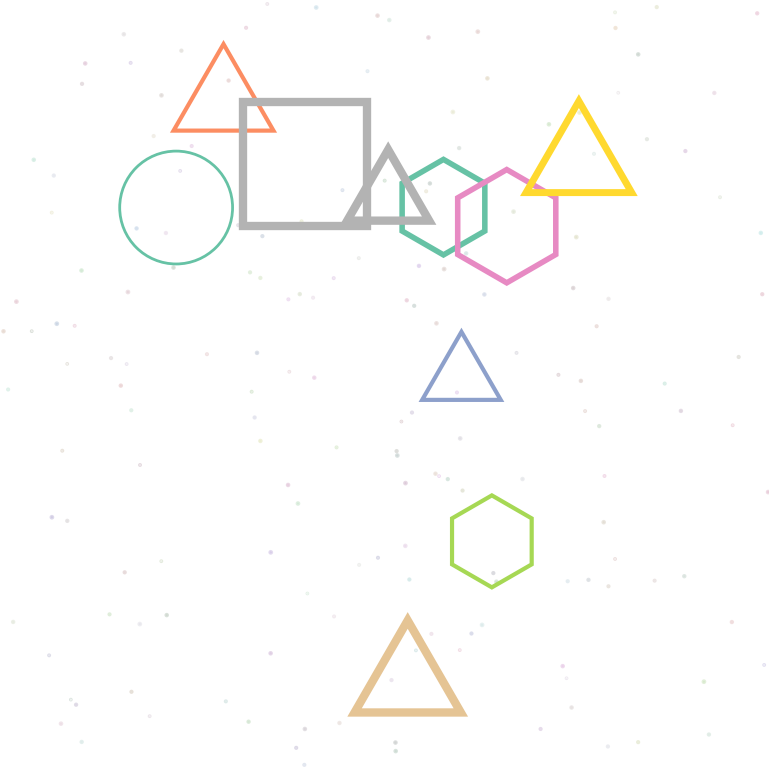[{"shape": "circle", "thickness": 1, "radius": 0.37, "center": [0.229, 0.73]}, {"shape": "hexagon", "thickness": 2, "radius": 0.31, "center": [0.576, 0.731]}, {"shape": "triangle", "thickness": 1.5, "radius": 0.37, "center": [0.29, 0.868]}, {"shape": "triangle", "thickness": 1.5, "radius": 0.29, "center": [0.599, 0.51]}, {"shape": "hexagon", "thickness": 2, "radius": 0.37, "center": [0.658, 0.706]}, {"shape": "hexagon", "thickness": 1.5, "radius": 0.3, "center": [0.639, 0.297]}, {"shape": "triangle", "thickness": 2.5, "radius": 0.4, "center": [0.752, 0.789]}, {"shape": "triangle", "thickness": 3, "radius": 0.4, "center": [0.529, 0.115]}, {"shape": "triangle", "thickness": 3, "radius": 0.31, "center": [0.504, 0.744]}, {"shape": "square", "thickness": 3, "radius": 0.4, "center": [0.396, 0.787]}]